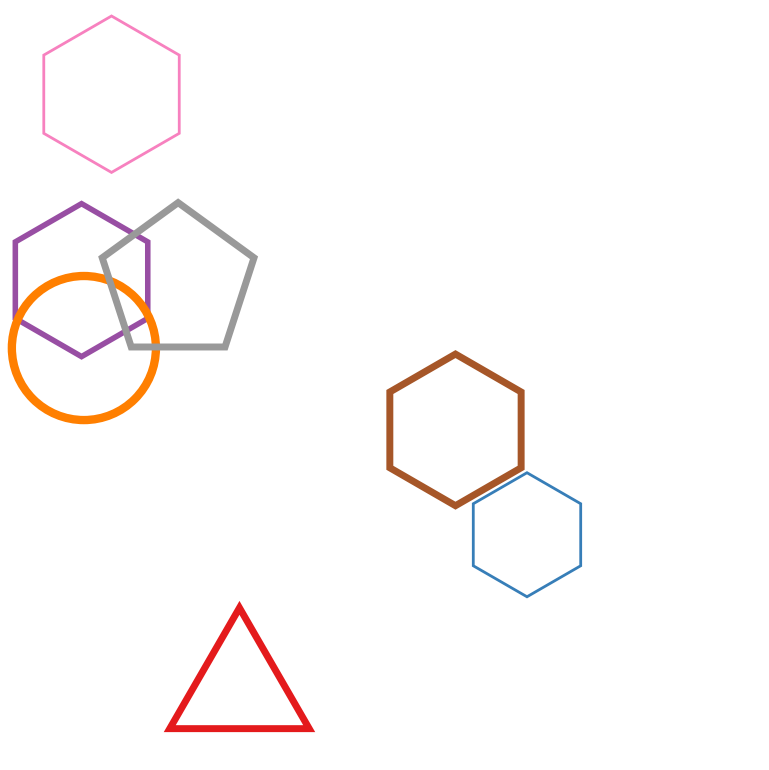[{"shape": "triangle", "thickness": 2.5, "radius": 0.52, "center": [0.311, 0.106]}, {"shape": "hexagon", "thickness": 1, "radius": 0.4, "center": [0.684, 0.306]}, {"shape": "hexagon", "thickness": 2, "radius": 0.5, "center": [0.106, 0.636]}, {"shape": "circle", "thickness": 3, "radius": 0.47, "center": [0.109, 0.548]}, {"shape": "hexagon", "thickness": 2.5, "radius": 0.49, "center": [0.592, 0.442]}, {"shape": "hexagon", "thickness": 1, "radius": 0.51, "center": [0.145, 0.878]}, {"shape": "pentagon", "thickness": 2.5, "radius": 0.52, "center": [0.231, 0.633]}]